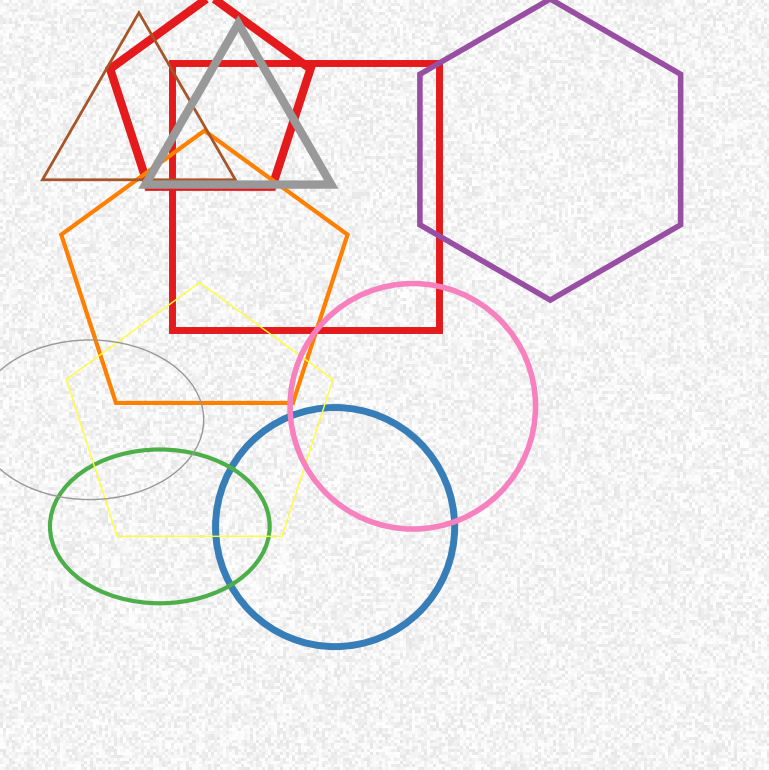[{"shape": "pentagon", "thickness": 3, "radius": 0.68, "center": [0.273, 0.868]}, {"shape": "square", "thickness": 2.5, "radius": 0.87, "center": [0.397, 0.745]}, {"shape": "circle", "thickness": 2.5, "radius": 0.78, "center": [0.435, 0.315]}, {"shape": "oval", "thickness": 1.5, "radius": 0.71, "center": [0.208, 0.316]}, {"shape": "hexagon", "thickness": 2, "radius": 0.98, "center": [0.715, 0.806]}, {"shape": "pentagon", "thickness": 1.5, "radius": 0.98, "center": [0.265, 0.635]}, {"shape": "pentagon", "thickness": 0.5, "radius": 0.91, "center": [0.259, 0.451]}, {"shape": "triangle", "thickness": 1, "radius": 0.72, "center": [0.18, 0.839]}, {"shape": "circle", "thickness": 2, "radius": 0.8, "center": [0.536, 0.472]}, {"shape": "oval", "thickness": 0.5, "radius": 0.74, "center": [0.117, 0.455]}, {"shape": "triangle", "thickness": 3, "radius": 0.7, "center": [0.31, 0.83]}]